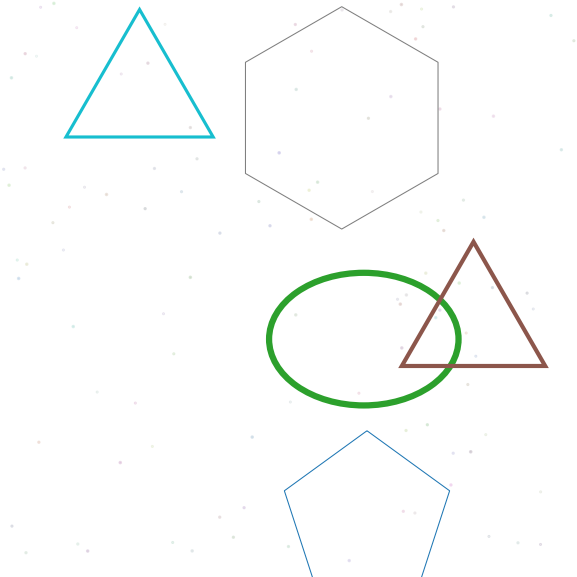[{"shape": "pentagon", "thickness": 0.5, "radius": 0.75, "center": [0.635, 0.103]}, {"shape": "oval", "thickness": 3, "radius": 0.82, "center": [0.63, 0.412]}, {"shape": "triangle", "thickness": 2, "radius": 0.72, "center": [0.82, 0.437]}, {"shape": "hexagon", "thickness": 0.5, "radius": 0.96, "center": [0.592, 0.795]}, {"shape": "triangle", "thickness": 1.5, "radius": 0.74, "center": [0.242, 0.835]}]